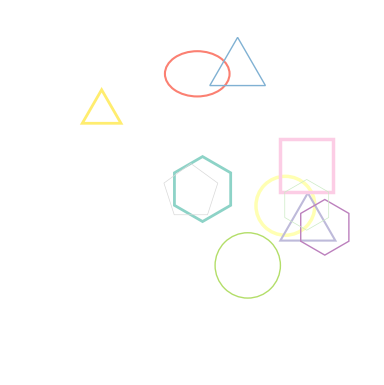[{"shape": "hexagon", "thickness": 2, "radius": 0.42, "center": [0.526, 0.509]}, {"shape": "circle", "thickness": 2.5, "radius": 0.38, "center": [0.741, 0.466]}, {"shape": "triangle", "thickness": 1.5, "radius": 0.41, "center": [0.8, 0.416]}, {"shape": "oval", "thickness": 1.5, "radius": 0.42, "center": [0.512, 0.808]}, {"shape": "triangle", "thickness": 1, "radius": 0.42, "center": [0.617, 0.819]}, {"shape": "circle", "thickness": 1, "radius": 0.42, "center": [0.644, 0.311]}, {"shape": "square", "thickness": 2.5, "radius": 0.34, "center": [0.796, 0.57]}, {"shape": "pentagon", "thickness": 0.5, "radius": 0.37, "center": [0.496, 0.502]}, {"shape": "hexagon", "thickness": 1, "radius": 0.36, "center": [0.844, 0.41]}, {"shape": "hexagon", "thickness": 0.5, "radius": 0.33, "center": [0.797, 0.468]}, {"shape": "triangle", "thickness": 2, "radius": 0.29, "center": [0.264, 0.709]}]